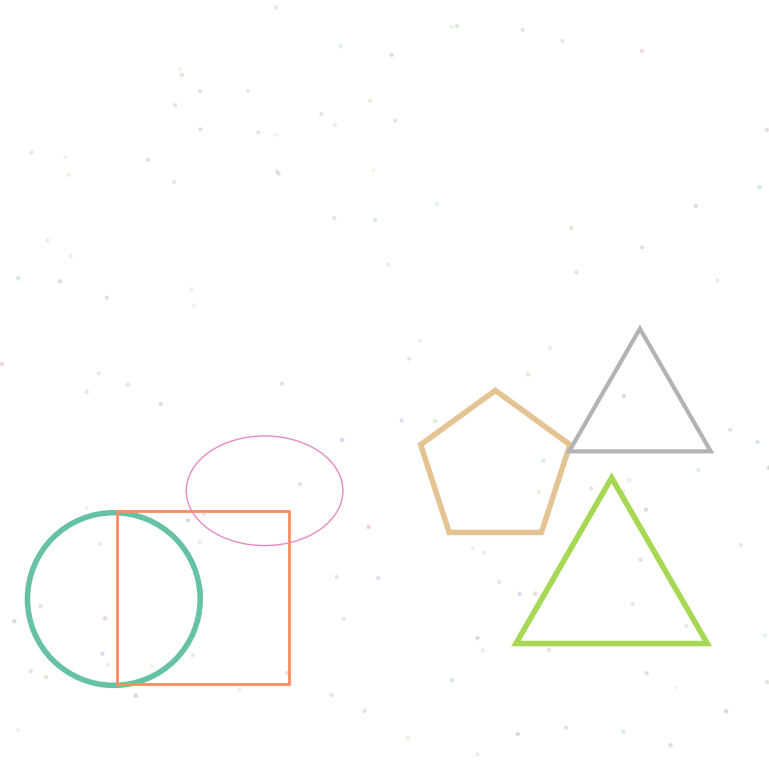[{"shape": "circle", "thickness": 2, "radius": 0.56, "center": [0.148, 0.222]}, {"shape": "square", "thickness": 1, "radius": 0.56, "center": [0.263, 0.224]}, {"shape": "oval", "thickness": 0.5, "radius": 0.51, "center": [0.344, 0.363]}, {"shape": "triangle", "thickness": 2, "radius": 0.72, "center": [0.794, 0.236]}, {"shape": "pentagon", "thickness": 2, "radius": 0.51, "center": [0.643, 0.391]}, {"shape": "triangle", "thickness": 1.5, "radius": 0.53, "center": [0.831, 0.467]}]